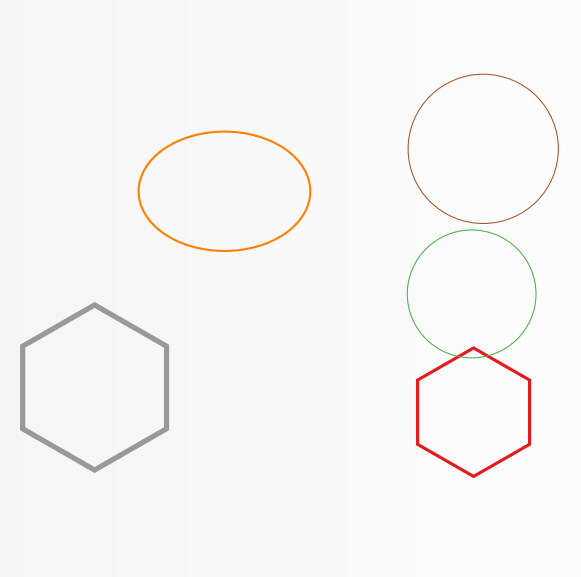[{"shape": "hexagon", "thickness": 1.5, "radius": 0.56, "center": [0.815, 0.285]}, {"shape": "circle", "thickness": 0.5, "radius": 0.55, "center": [0.811, 0.49]}, {"shape": "oval", "thickness": 1, "radius": 0.74, "center": [0.386, 0.668]}, {"shape": "circle", "thickness": 0.5, "radius": 0.65, "center": [0.831, 0.741]}, {"shape": "hexagon", "thickness": 2.5, "radius": 0.71, "center": [0.163, 0.328]}]